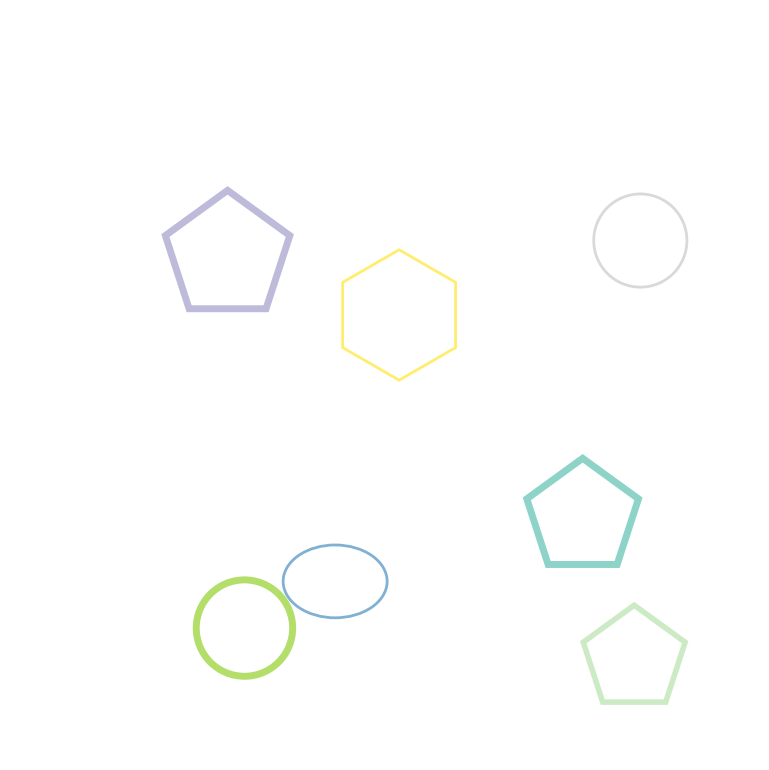[{"shape": "pentagon", "thickness": 2.5, "radius": 0.38, "center": [0.757, 0.329]}, {"shape": "pentagon", "thickness": 2.5, "radius": 0.42, "center": [0.296, 0.668]}, {"shape": "oval", "thickness": 1, "radius": 0.34, "center": [0.435, 0.245]}, {"shape": "circle", "thickness": 2.5, "radius": 0.31, "center": [0.317, 0.184]}, {"shape": "circle", "thickness": 1, "radius": 0.3, "center": [0.832, 0.688]}, {"shape": "pentagon", "thickness": 2, "radius": 0.35, "center": [0.824, 0.144]}, {"shape": "hexagon", "thickness": 1, "radius": 0.42, "center": [0.518, 0.591]}]